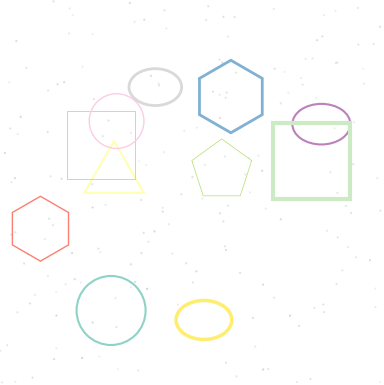[{"shape": "circle", "thickness": 1.5, "radius": 0.45, "center": [0.289, 0.194]}, {"shape": "triangle", "thickness": 1.5, "radius": 0.45, "center": [0.296, 0.544]}, {"shape": "square", "thickness": 0.5, "radius": 0.44, "center": [0.263, 0.624]}, {"shape": "hexagon", "thickness": 1, "radius": 0.42, "center": [0.105, 0.406]}, {"shape": "hexagon", "thickness": 2, "radius": 0.47, "center": [0.6, 0.749]}, {"shape": "pentagon", "thickness": 0.5, "radius": 0.41, "center": [0.576, 0.557]}, {"shape": "circle", "thickness": 1, "radius": 0.36, "center": [0.303, 0.685]}, {"shape": "oval", "thickness": 2, "radius": 0.34, "center": [0.403, 0.774]}, {"shape": "oval", "thickness": 1.5, "radius": 0.38, "center": [0.835, 0.678]}, {"shape": "square", "thickness": 3, "radius": 0.5, "center": [0.81, 0.582]}, {"shape": "oval", "thickness": 2.5, "radius": 0.36, "center": [0.53, 0.169]}]